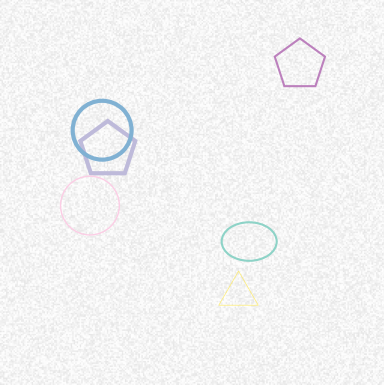[{"shape": "oval", "thickness": 1.5, "radius": 0.36, "center": [0.647, 0.373]}, {"shape": "pentagon", "thickness": 3, "radius": 0.37, "center": [0.28, 0.611]}, {"shape": "circle", "thickness": 3, "radius": 0.38, "center": [0.265, 0.662]}, {"shape": "circle", "thickness": 1, "radius": 0.38, "center": [0.234, 0.466]}, {"shape": "pentagon", "thickness": 1.5, "radius": 0.34, "center": [0.779, 0.832]}, {"shape": "triangle", "thickness": 0.5, "radius": 0.3, "center": [0.62, 0.237]}]